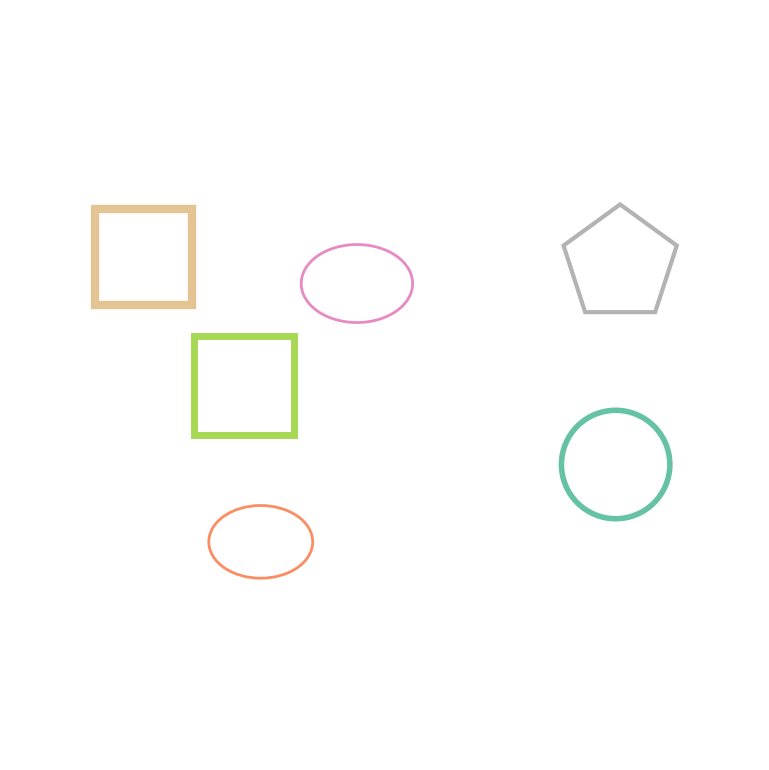[{"shape": "circle", "thickness": 2, "radius": 0.35, "center": [0.8, 0.397]}, {"shape": "oval", "thickness": 1, "radius": 0.34, "center": [0.339, 0.296]}, {"shape": "oval", "thickness": 1, "radius": 0.36, "center": [0.464, 0.632]}, {"shape": "square", "thickness": 2.5, "radius": 0.32, "center": [0.317, 0.499]}, {"shape": "square", "thickness": 3, "radius": 0.31, "center": [0.187, 0.666]}, {"shape": "pentagon", "thickness": 1.5, "radius": 0.39, "center": [0.805, 0.657]}]